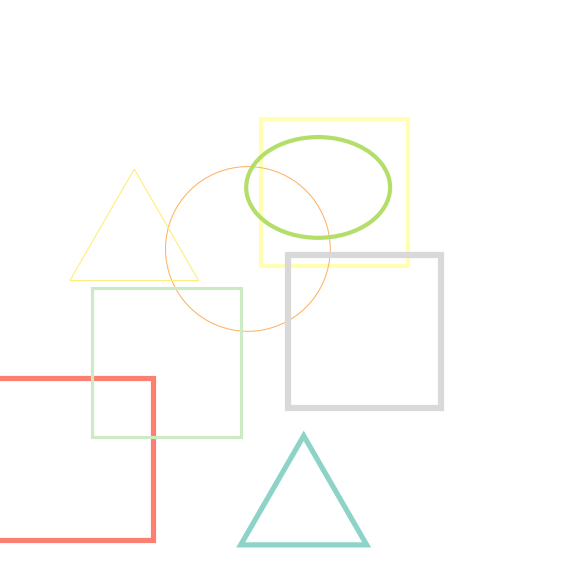[{"shape": "triangle", "thickness": 2.5, "radius": 0.63, "center": [0.526, 0.119]}, {"shape": "square", "thickness": 2, "radius": 0.64, "center": [0.579, 0.665]}, {"shape": "square", "thickness": 2.5, "radius": 0.7, "center": [0.124, 0.204]}, {"shape": "circle", "thickness": 0.5, "radius": 0.71, "center": [0.429, 0.568]}, {"shape": "oval", "thickness": 2, "radius": 0.62, "center": [0.551, 0.675]}, {"shape": "square", "thickness": 3, "radius": 0.66, "center": [0.631, 0.425]}, {"shape": "square", "thickness": 1.5, "radius": 0.65, "center": [0.288, 0.371]}, {"shape": "triangle", "thickness": 0.5, "radius": 0.64, "center": [0.232, 0.578]}]